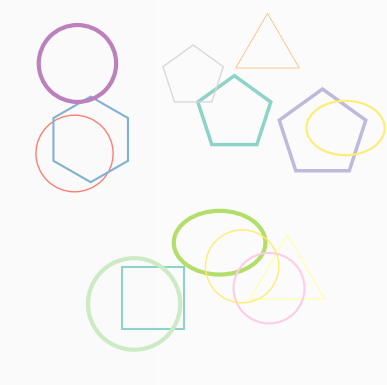[{"shape": "square", "thickness": 1.5, "radius": 0.4, "center": [0.394, 0.226]}, {"shape": "pentagon", "thickness": 2.5, "radius": 0.49, "center": [0.605, 0.704]}, {"shape": "triangle", "thickness": 1, "radius": 0.56, "center": [0.742, 0.279]}, {"shape": "pentagon", "thickness": 2.5, "radius": 0.59, "center": [0.832, 0.651]}, {"shape": "circle", "thickness": 1, "radius": 0.5, "center": [0.192, 0.601]}, {"shape": "hexagon", "thickness": 1.5, "radius": 0.56, "center": [0.234, 0.638]}, {"shape": "triangle", "thickness": 0.5, "radius": 0.47, "center": [0.69, 0.871]}, {"shape": "oval", "thickness": 3, "radius": 0.59, "center": [0.567, 0.37]}, {"shape": "circle", "thickness": 1.5, "radius": 0.46, "center": [0.694, 0.251]}, {"shape": "pentagon", "thickness": 1, "radius": 0.41, "center": [0.498, 0.801]}, {"shape": "circle", "thickness": 3, "radius": 0.5, "center": [0.2, 0.835]}, {"shape": "circle", "thickness": 3, "radius": 0.59, "center": [0.346, 0.211]}, {"shape": "oval", "thickness": 1.5, "radius": 0.5, "center": [0.892, 0.668]}, {"shape": "circle", "thickness": 1, "radius": 0.47, "center": [0.625, 0.308]}]